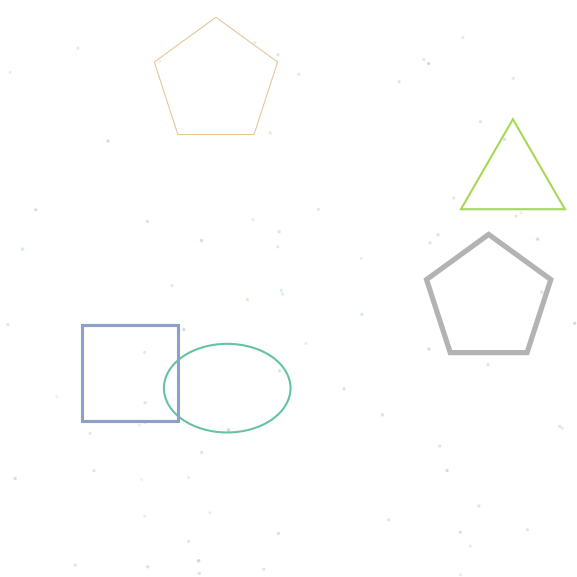[{"shape": "oval", "thickness": 1, "radius": 0.55, "center": [0.393, 0.327]}, {"shape": "square", "thickness": 1.5, "radius": 0.41, "center": [0.226, 0.354]}, {"shape": "triangle", "thickness": 1, "radius": 0.52, "center": [0.888, 0.689]}, {"shape": "pentagon", "thickness": 0.5, "radius": 0.56, "center": [0.374, 0.857]}, {"shape": "pentagon", "thickness": 2.5, "radius": 0.57, "center": [0.846, 0.48]}]